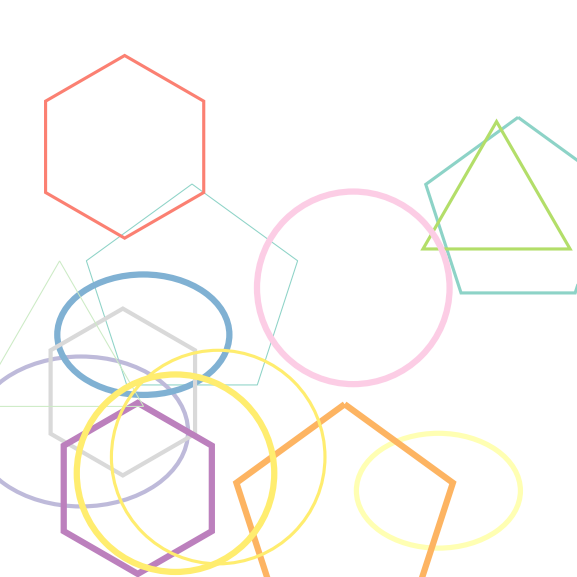[{"shape": "pentagon", "thickness": 1.5, "radius": 0.84, "center": [0.897, 0.628]}, {"shape": "pentagon", "thickness": 0.5, "radius": 0.96, "center": [0.332, 0.488]}, {"shape": "oval", "thickness": 2.5, "radius": 0.71, "center": [0.759, 0.149]}, {"shape": "oval", "thickness": 2, "radius": 0.93, "center": [0.14, 0.252]}, {"shape": "hexagon", "thickness": 1.5, "radius": 0.79, "center": [0.216, 0.745]}, {"shape": "oval", "thickness": 3, "radius": 0.74, "center": [0.248, 0.42]}, {"shape": "pentagon", "thickness": 3, "radius": 0.99, "center": [0.597, 0.102]}, {"shape": "triangle", "thickness": 1.5, "radius": 0.74, "center": [0.86, 0.642]}, {"shape": "circle", "thickness": 3, "radius": 0.83, "center": [0.612, 0.501]}, {"shape": "hexagon", "thickness": 2, "radius": 0.72, "center": [0.213, 0.32]}, {"shape": "hexagon", "thickness": 3, "radius": 0.74, "center": [0.239, 0.153]}, {"shape": "triangle", "thickness": 0.5, "radius": 0.84, "center": [0.103, 0.379]}, {"shape": "circle", "thickness": 1.5, "radius": 0.92, "center": [0.378, 0.208]}, {"shape": "circle", "thickness": 3, "radius": 0.85, "center": [0.304, 0.18]}]